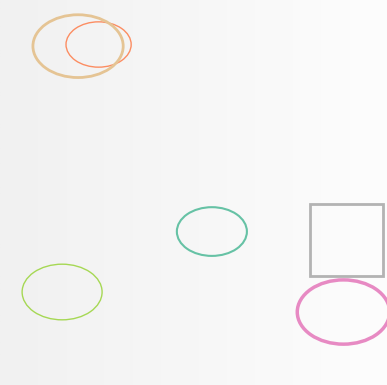[{"shape": "oval", "thickness": 1.5, "radius": 0.45, "center": [0.547, 0.399]}, {"shape": "oval", "thickness": 1, "radius": 0.42, "center": [0.254, 0.884]}, {"shape": "oval", "thickness": 2.5, "radius": 0.6, "center": [0.886, 0.19]}, {"shape": "oval", "thickness": 1, "radius": 0.52, "center": [0.16, 0.242]}, {"shape": "oval", "thickness": 2, "radius": 0.58, "center": [0.201, 0.88]}, {"shape": "square", "thickness": 2, "radius": 0.47, "center": [0.894, 0.376]}]